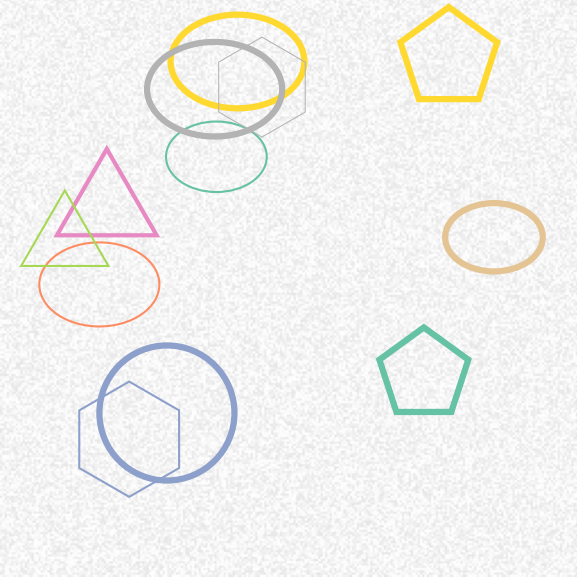[{"shape": "oval", "thickness": 1, "radius": 0.44, "center": [0.375, 0.728]}, {"shape": "pentagon", "thickness": 3, "radius": 0.4, "center": [0.734, 0.351]}, {"shape": "oval", "thickness": 1, "radius": 0.52, "center": [0.172, 0.507]}, {"shape": "hexagon", "thickness": 1, "radius": 0.5, "center": [0.224, 0.239]}, {"shape": "circle", "thickness": 3, "radius": 0.58, "center": [0.289, 0.284]}, {"shape": "triangle", "thickness": 2, "radius": 0.5, "center": [0.185, 0.642]}, {"shape": "triangle", "thickness": 1, "radius": 0.44, "center": [0.112, 0.582]}, {"shape": "pentagon", "thickness": 3, "radius": 0.44, "center": [0.777, 0.899]}, {"shape": "oval", "thickness": 3, "radius": 0.58, "center": [0.411, 0.893]}, {"shape": "oval", "thickness": 3, "radius": 0.42, "center": [0.855, 0.588]}, {"shape": "hexagon", "thickness": 0.5, "radius": 0.43, "center": [0.454, 0.848]}, {"shape": "oval", "thickness": 3, "radius": 0.58, "center": [0.372, 0.845]}]